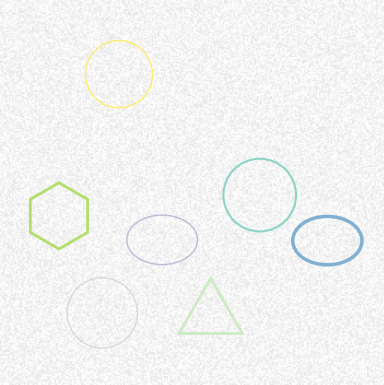[{"shape": "circle", "thickness": 1.5, "radius": 0.47, "center": [0.675, 0.493]}, {"shape": "oval", "thickness": 1, "radius": 0.46, "center": [0.421, 0.377]}, {"shape": "oval", "thickness": 2.5, "radius": 0.45, "center": [0.85, 0.375]}, {"shape": "hexagon", "thickness": 2, "radius": 0.43, "center": [0.153, 0.439]}, {"shape": "circle", "thickness": 1, "radius": 0.46, "center": [0.266, 0.187]}, {"shape": "triangle", "thickness": 2, "radius": 0.48, "center": [0.547, 0.181]}, {"shape": "circle", "thickness": 1, "radius": 0.44, "center": [0.309, 0.807]}]